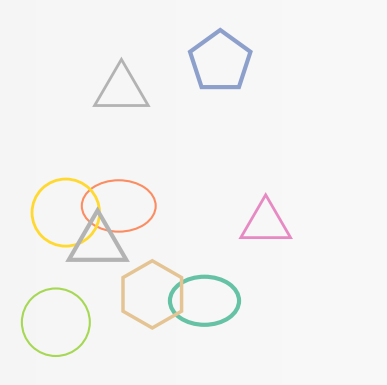[{"shape": "oval", "thickness": 3, "radius": 0.45, "center": [0.528, 0.219]}, {"shape": "oval", "thickness": 1.5, "radius": 0.48, "center": [0.306, 0.465]}, {"shape": "pentagon", "thickness": 3, "radius": 0.41, "center": [0.568, 0.84]}, {"shape": "triangle", "thickness": 2, "radius": 0.37, "center": [0.686, 0.42]}, {"shape": "circle", "thickness": 1.5, "radius": 0.44, "center": [0.144, 0.163]}, {"shape": "circle", "thickness": 2, "radius": 0.44, "center": [0.17, 0.448]}, {"shape": "hexagon", "thickness": 2.5, "radius": 0.44, "center": [0.393, 0.235]}, {"shape": "triangle", "thickness": 3, "radius": 0.43, "center": [0.252, 0.368]}, {"shape": "triangle", "thickness": 2, "radius": 0.4, "center": [0.313, 0.766]}]